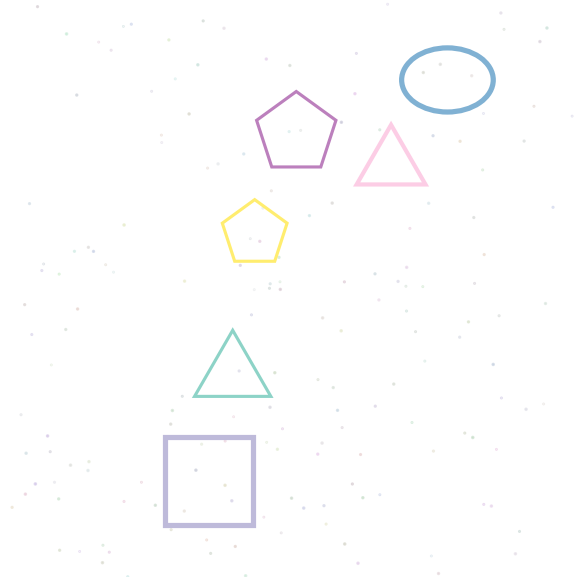[{"shape": "triangle", "thickness": 1.5, "radius": 0.38, "center": [0.403, 0.351]}, {"shape": "square", "thickness": 2.5, "radius": 0.38, "center": [0.362, 0.167]}, {"shape": "oval", "thickness": 2.5, "radius": 0.4, "center": [0.775, 0.861]}, {"shape": "triangle", "thickness": 2, "radius": 0.34, "center": [0.677, 0.714]}, {"shape": "pentagon", "thickness": 1.5, "radius": 0.36, "center": [0.513, 0.768]}, {"shape": "pentagon", "thickness": 1.5, "radius": 0.29, "center": [0.441, 0.594]}]